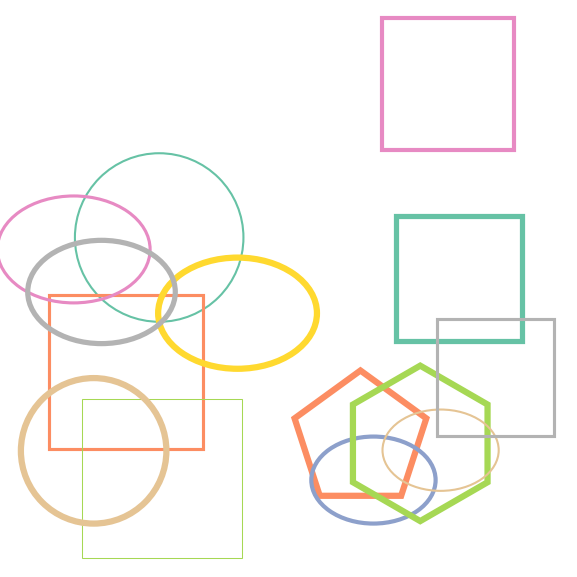[{"shape": "circle", "thickness": 1, "radius": 0.73, "center": [0.276, 0.588]}, {"shape": "square", "thickness": 2.5, "radius": 0.54, "center": [0.794, 0.517]}, {"shape": "square", "thickness": 1.5, "radius": 0.67, "center": [0.219, 0.355]}, {"shape": "pentagon", "thickness": 3, "radius": 0.6, "center": [0.624, 0.238]}, {"shape": "oval", "thickness": 2, "radius": 0.54, "center": [0.647, 0.168]}, {"shape": "oval", "thickness": 1.5, "radius": 0.66, "center": [0.128, 0.567]}, {"shape": "square", "thickness": 2, "radius": 0.57, "center": [0.776, 0.854]}, {"shape": "hexagon", "thickness": 3, "radius": 0.67, "center": [0.728, 0.231]}, {"shape": "square", "thickness": 0.5, "radius": 0.69, "center": [0.281, 0.171]}, {"shape": "oval", "thickness": 3, "radius": 0.69, "center": [0.411, 0.457]}, {"shape": "oval", "thickness": 1, "radius": 0.5, "center": [0.763, 0.22]}, {"shape": "circle", "thickness": 3, "radius": 0.63, "center": [0.162, 0.218]}, {"shape": "oval", "thickness": 2.5, "radius": 0.64, "center": [0.176, 0.494]}, {"shape": "square", "thickness": 1.5, "radius": 0.51, "center": [0.857, 0.346]}]